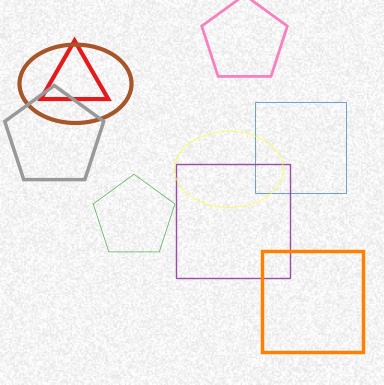[{"shape": "triangle", "thickness": 3, "radius": 0.51, "center": [0.194, 0.793]}, {"shape": "square", "thickness": 0.5, "radius": 0.59, "center": [0.781, 0.617]}, {"shape": "pentagon", "thickness": 0.5, "radius": 0.56, "center": [0.348, 0.436]}, {"shape": "square", "thickness": 1, "radius": 0.74, "center": [0.605, 0.425]}, {"shape": "square", "thickness": 2.5, "radius": 0.66, "center": [0.813, 0.218]}, {"shape": "oval", "thickness": 0.5, "radius": 0.71, "center": [0.595, 0.56]}, {"shape": "oval", "thickness": 3, "radius": 0.73, "center": [0.196, 0.782]}, {"shape": "pentagon", "thickness": 2, "radius": 0.58, "center": [0.635, 0.896]}, {"shape": "pentagon", "thickness": 2.5, "radius": 0.68, "center": [0.141, 0.643]}]